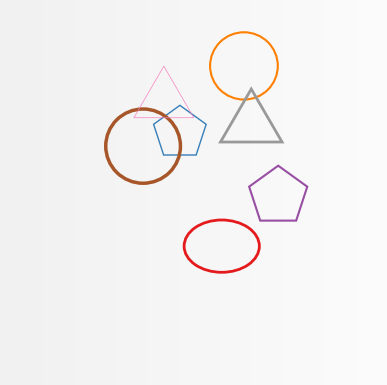[{"shape": "oval", "thickness": 2, "radius": 0.49, "center": [0.572, 0.361]}, {"shape": "pentagon", "thickness": 1, "radius": 0.36, "center": [0.464, 0.655]}, {"shape": "pentagon", "thickness": 1.5, "radius": 0.39, "center": [0.718, 0.491]}, {"shape": "circle", "thickness": 1.5, "radius": 0.44, "center": [0.63, 0.829]}, {"shape": "circle", "thickness": 2.5, "radius": 0.48, "center": [0.369, 0.62]}, {"shape": "triangle", "thickness": 0.5, "radius": 0.45, "center": [0.423, 0.739]}, {"shape": "triangle", "thickness": 2, "radius": 0.46, "center": [0.648, 0.677]}]